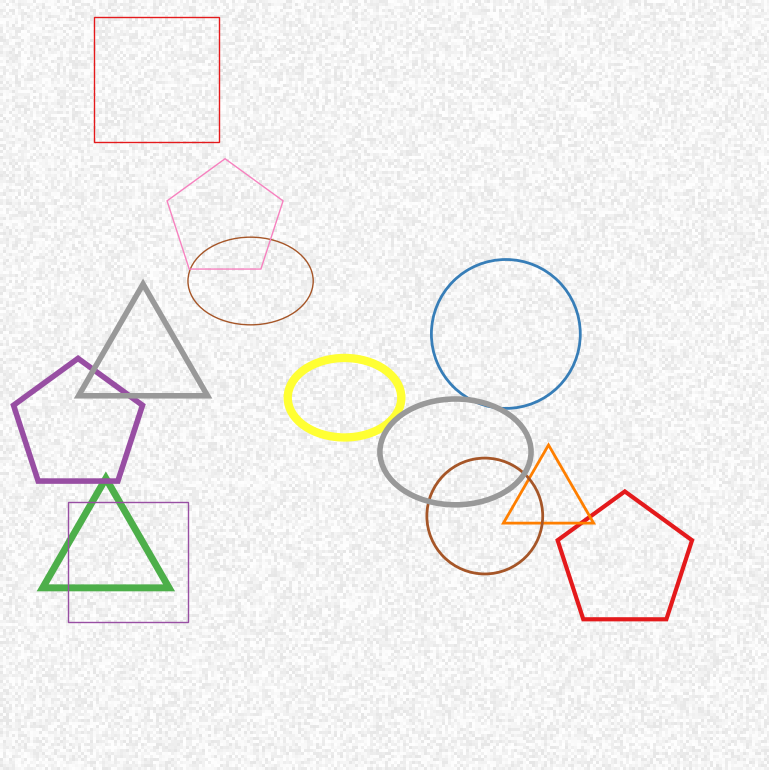[{"shape": "square", "thickness": 0.5, "radius": 0.41, "center": [0.203, 0.897]}, {"shape": "pentagon", "thickness": 1.5, "radius": 0.46, "center": [0.811, 0.27]}, {"shape": "circle", "thickness": 1, "radius": 0.48, "center": [0.657, 0.566]}, {"shape": "triangle", "thickness": 2.5, "radius": 0.47, "center": [0.137, 0.284]}, {"shape": "square", "thickness": 0.5, "radius": 0.39, "center": [0.166, 0.27]}, {"shape": "pentagon", "thickness": 2, "radius": 0.44, "center": [0.101, 0.446]}, {"shape": "triangle", "thickness": 1, "radius": 0.34, "center": [0.712, 0.354]}, {"shape": "oval", "thickness": 3, "radius": 0.37, "center": [0.447, 0.483]}, {"shape": "circle", "thickness": 1, "radius": 0.38, "center": [0.63, 0.33]}, {"shape": "oval", "thickness": 0.5, "radius": 0.41, "center": [0.325, 0.635]}, {"shape": "pentagon", "thickness": 0.5, "radius": 0.4, "center": [0.292, 0.715]}, {"shape": "oval", "thickness": 2, "radius": 0.49, "center": [0.592, 0.413]}, {"shape": "triangle", "thickness": 2, "radius": 0.48, "center": [0.186, 0.534]}]